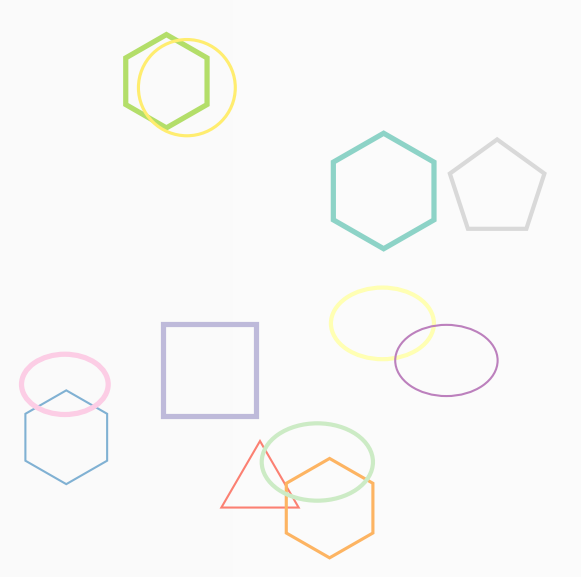[{"shape": "hexagon", "thickness": 2.5, "radius": 0.5, "center": [0.66, 0.668]}, {"shape": "oval", "thickness": 2, "radius": 0.44, "center": [0.658, 0.439]}, {"shape": "square", "thickness": 2.5, "radius": 0.4, "center": [0.36, 0.358]}, {"shape": "triangle", "thickness": 1, "radius": 0.38, "center": [0.447, 0.159]}, {"shape": "hexagon", "thickness": 1, "radius": 0.41, "center": [0.114, 0.242]}, {"shape": "hexagon", "thickness": 1.5, "radius": 0.43, "center": [0.567, 0.119]}, {"shape": "hexagon", "thickness": 2.5, "radius": 0.4, "center": [0.286, 0.858]}, {"shape": "oval", "thickness": 2.5, "radius": 0.37, "center": [0.112, 0.334]}, {"shape": "pentagon", "thickness": 2, "radius": 0.43, "center": [0.855, 0.672]}, {"shape": "oval", "thickness": 1, "radius": 0.44, "center": [0.768, 0.375]}, {"shape": "oval", "thickness": 2, "radius": 0.48, "center": [0.546, 0.199]}, {"shape": "circle", "thickness": 1.5, "radius": 0.42, "center": [0.321, 0.847]}]